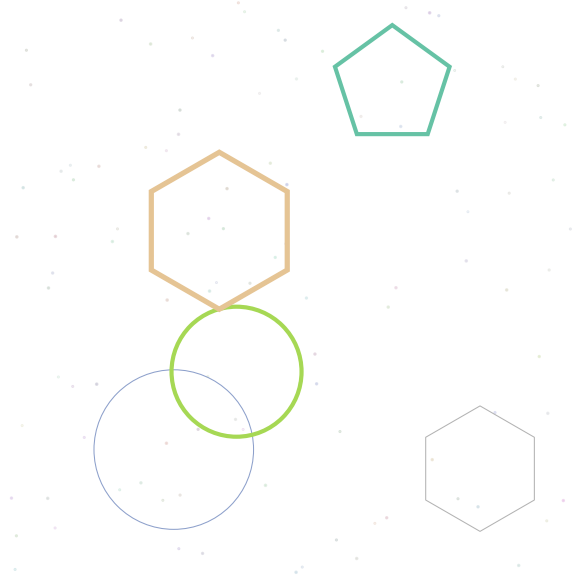[{"shape": "pentagon", "thickness": 2, "radius": 0.52, "center": [0.679, 0.851]}, {"shape": "circle", "thickness": 0.5, "radius": 0.69, "center": [0.301, 0.221]}, {"shape": "circle", "thickness": 2, "radius": 0.56, "center": [0.41, 0.355]}, {"shape": "hexagon", "thickness": 2.5, "radius": 0.68, "center": [0.38, 0.6]}, {"shape": "hexagon", "thickness": 0.5, "radius": 0.54, "center": [0.831, 0.188]}]